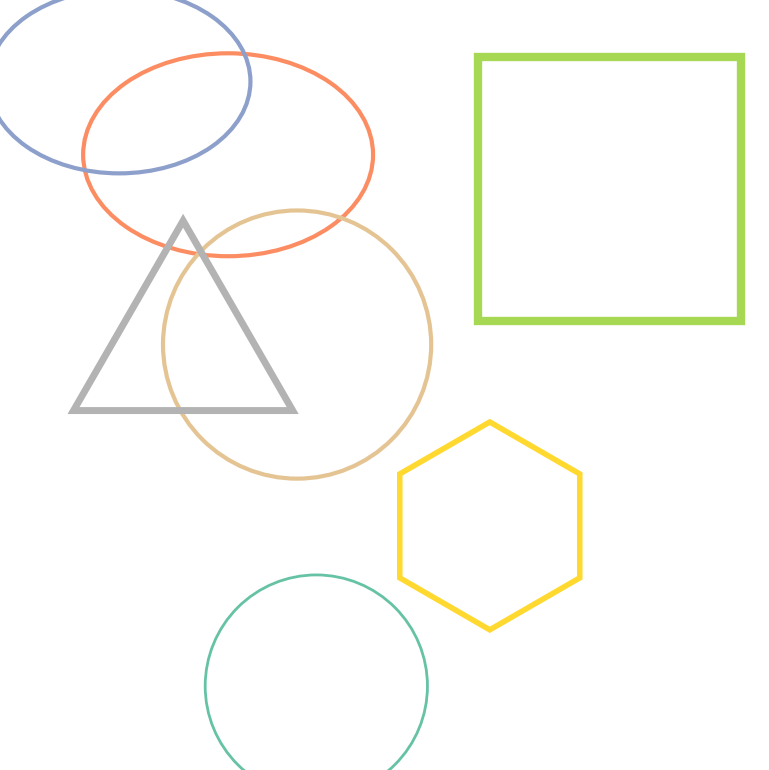[{"shape": "circle", "thickness": 1, "radius": 0.72, "center": [0.411, 0.109]}, {"shape": "oval", "thickness": 1.5, "radius": 0.94, "center": [0.296, 0.799]}, {"shape": "oval", "thickness": 1.5, "radius": 0.85, "center": [0.155, 0.894]}, {"shape": "square", "thickness": 3, "radius": 0.86, "center": [0.792, 0.754]}, {"shape": "hexagon", "thickness": 2, "radius": 0.67, "center": [0.636, 0.317]}, {"shape": "circle", "thickness": 1.5, "radius": 0.87, "center": [0.386, 0.553]}, {"shape": "triangle", "thickness": 2.5, "radius": 0.82, "center": [0.238, 0.549]}]